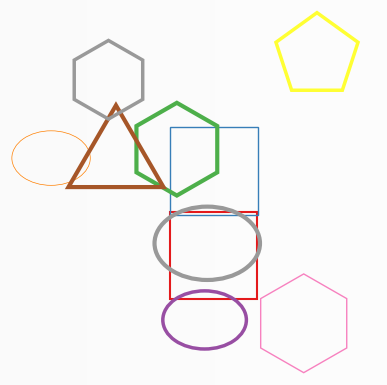[{"shape": "square", "thickness": 1.5, "radius": 0.56, "center": [0.552, 0.336]}, {"shape": "square", "thickness": 1, "radius": 0.57, "center": [0.552, 0.556]}, {"shape": "hexagon", "thickness": 3, "radius": 0.6, "center": [0.456, 0.613]}, {"shape": "oval", "thickness": 2.5, "radius": 0.54, "center": [0.528, 0.169]}, {"shape": "oval", "thickness": 0.5, "radius": 0.51, "center": [0.132, 0.589]}, {"shape": "pentagon", "thickness": 2.5, "radius": 0.56, "center": [0.818, 0.856]}, {"shape": "triangle", "thickness": 3, "radius": 0.71, "center": [0.299, 0.585]}, {"shape": "hexagon", "thickness": 1, "radius": 0.64, "center": [0.784, 0.16]}, {"shape": "hexagon", "thickness": 2.5, "radius": 0.51, "center": [0.28, 0.793]}, {"shape": "oval", "thickness": 3, "radius": 0.68, "center": [0.535, 0.368]}]